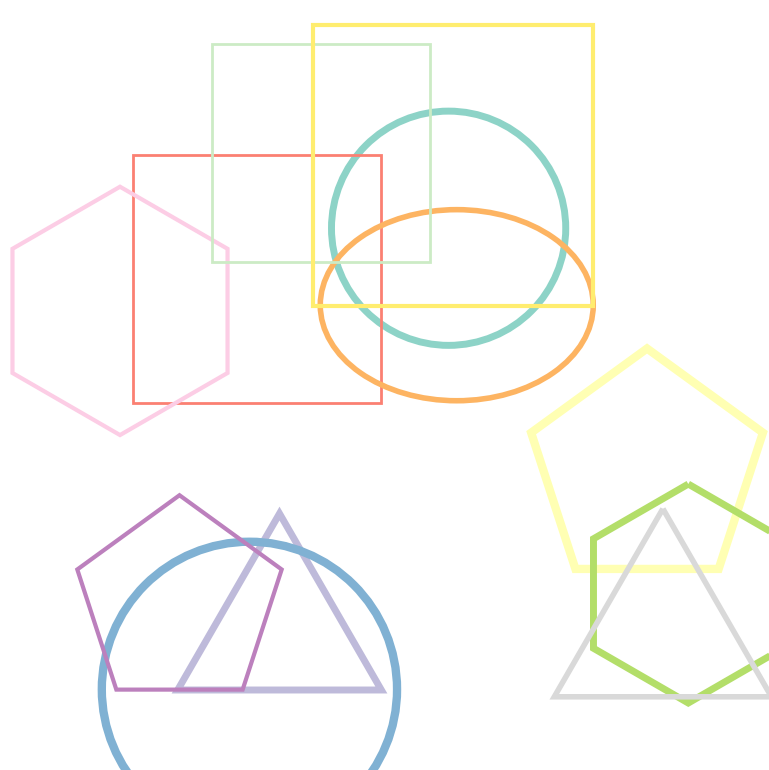[{"shape": "circle", "thickness": 2.5, "radius": 0.76, "center": [0.583, 0.704]}, {"shape": "pentagon", "thickness": 3, "radius": 0.79, "center": [0.84, 0.389]}, {"shape": "triangle", "thickness": 2.5, "radius": 0.76, "center": [0.363, 0.18]}, {"shape": "square", "thickness": 1, "radius": 0.81, "center": [0.334, 0.638]}, {"shape": "circle", "thickness": 3, "radius": 0.96, "center": [0.324, 0.105]}, {"shape": "oval", "thickness": 2, "radius": 0.89, "center": [0.593, 0.604]}, {"shape": "hexagon", "thickness": 2.5, "radius": 0.71, "center": [0.894, 0.229]}, {"shape": "hexagon", "thickness": 1.5, "radius": 0.81, "center": [0.156, 0.596]}, {"shape": "triangle", "thickness": 2, "radius": 0.81, "center": [0.861, 0.176]}, {"shape": "pentagon", "thickness": 1.5, "radius": 0.7, "center": [0.233, 0.217]}, {"shape": "square", "thickness": 1, "radius": 0.71, "center": [0.417, 0.801]}, {"shape": "square", "thickness": 1.5, "radius": 0.91, "center": [0.588, 0.785]}]